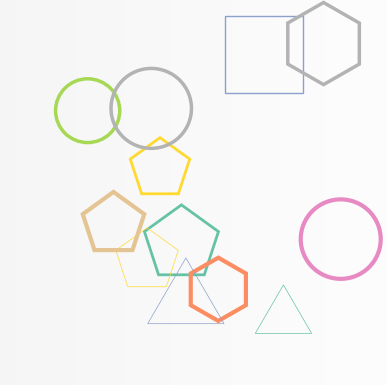[{"shape": "triangle", "thickness": 0.5, "radius": 0.42, "center": [0.731, 0.176]}, {"shape": "pentagon", "thickness": 2, "radius": 0.5, "center": [0.468, 0.367]}, {"shape": "hexagon", "thickness": 3, "radius": 0.41, "center": [0.563, 0.249]}, {"shape": "triangle", "thickness": 0.5, "radius": 0.57, "center": [0.48, 0.216]}, {"shape": "square", "thickness": 1, "radius": 0.5, "center": [0.681, 0.858]}, {"shape": "circle", "thickness": 3, "radius": 0.52, "center": [0.879, 0.379]}, {"shape": "circle", "thickness": 2.5, "radius": 0.41, "center": [0.226, 0.713]}, {"shape": "pentagon", "thickness": 2, "radius": 0.4, "center": [0.413, 0.562]}, {"shape": "pentagon", "thickness": 0.5, "radius": 0.42, "center": [0.379, 0.324]}, {"shape": "pentagon", "thickness": 3, "radius": 0.42, "center": [0.293, 0.418]}, {"shape": "hexagon", "thickness": 2.5, "radius": 0.53, "center": [0.835, 0.887]}, {"shape": "circle", "thickness": 2.5, "radius": 0.52, "center": [0.39, 0.718]}]